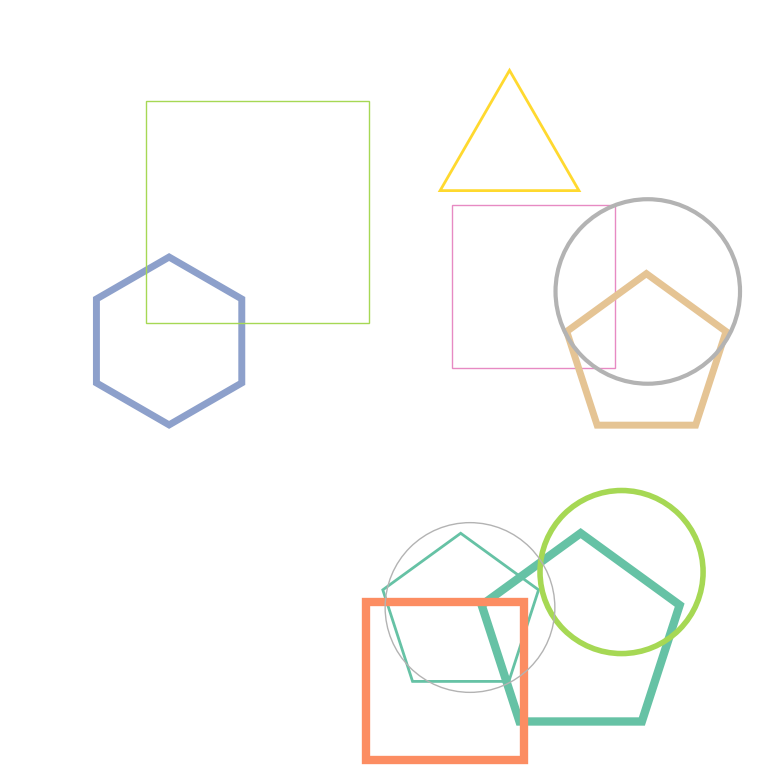[{"shape": "pentagon", "thickness": 3, "radius": 0.68, "center": [0.754, 0.172]}, {"shape": "pentagon", "thickness": 1, "radius": 0.53, "center": [0.598, 0.201]}, {"shape": "square", "thickness": 3, "radius": 0.51, "center": [0.578, 0.116]}, {"shape": "hexagon", "thickness": 2.5, "radius": 0.54, "center": [0.22, 0.557]}, {"shape": "square", "thickness": 0.5, "radius": 0.53, "center": [0.693, 0.628]}, {"shape": "square", "thickness": 0.5, "radius": 0.72, "center": [0.334, 0.725]}, {"shape": "circle", "thickness": 2, "radius": 0.53, "center": [0.807, 0.257]}, {"shape": "triangle", "thickness": 1, "radius": 0.52, "center": [0.662, 0.805]}, {"shape": "pentagon", "thickness": 2.5, "radius": 0.54, "center": [0.839, 0.536]}, {"shape": "circle", "thickness": 1.5, "radius": 0.6, "center": [0.841, 0.621]}, {"shape": "circle", "thickness": 0.5, "radius": 0.55, "center": [0.61, 0.211]}]